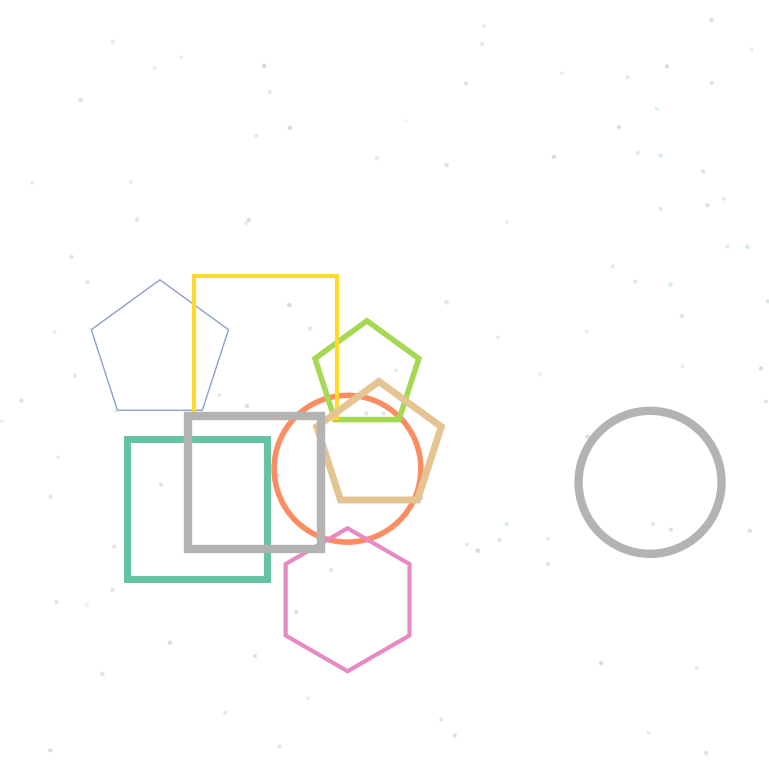[{"shape": "square", "thickness": 2.5, "radius": 0.45, "center": [0.256, 0.339]}, {"shape": "circle", "thickness": 2, "radius": 0.48, "center": [0.451, 0.391]}, {"shape": "pentagon", "thickness": 0.5, "radius": 0.47, "center": [0.208, 0.543]}, {"shape": "hexagon", "thickness": 1.5, "radius": 0.46, "center": [0.451, 0.221]}, {"shape": "pentagon", "thickness": 2, "radius": 0.35, "center": [0.476, 0.512]}, {"shape": "square", "thickness": 1.5, "radius": 0.46, "center": [0.345, 0.55]}, {"shape": "pentagon", "thickness": 2.5, "radius": 0.43, "center": [0.492, 0.42]}, {"shape": "square", "thickness": 3, "radius": 0.43, "center": [0.331, 0.373]}, {"shape": "circle", "thickness": 3, "radius": 0.46, "center": [0.844, 0.374]}]